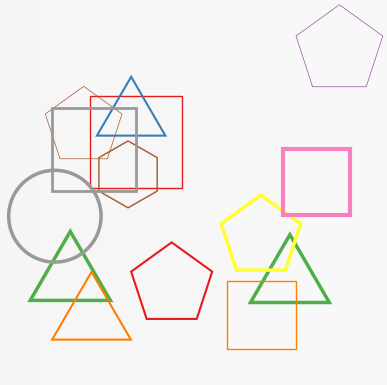[{"shape": "pentagon", "thickness": 1.5, "radius": 0.55, "center": [0.443, 0.261]}, {"shape": "square", "thickness": 1, "radius": 0.6, "center": [0.351, 0.631]}, {"shape": "triangle", "thickness": 1.5, "radius": 0.51, "center": [0.338, 0.699]}, {"shape": "triangle", "thickness": 2.5, "radius": 0.6, "center": [0.181, 0.279]}, {"shape": "triangle", "thickness": 2.5, "radius": 0.59, "center": [0.748, 0.273]}, {"shape": "pentagon", "thickness": 0.5, "radius": 0.59, "center": [0.876, 0.87]}, {"shape": "square", "thickness": 1, "radius": 0.44, "center": [0.675, 0.182]}, {"shape": "triangle", "thickness": 1.5, "radius": 0.59, "center": [0.236, 0.177]}, {"shape": "pentagon", "thickness": 2.5, "radius": 0.54, "center": [0.673, 0.386]}, {"shape": "hexagon", "thickness": 1, "radius": 0.43, "center": [0.33, 0.547]}, {"shape": "pentagon", "thickness": 0.5, "radius": 0.52, "center": [0.216, 0.672]}, {"shape": "square", "thickness": 3, "radius": 0.43, "center": [0.817, 0.527]}, {"shape": "square", "thickness": 2, "radius": 0.54, "center": [0.242, 0.611]}, {"shape": "circle", "thickness": 2.5, "radius": 0.6, "center": [0.142, 0.438]}]